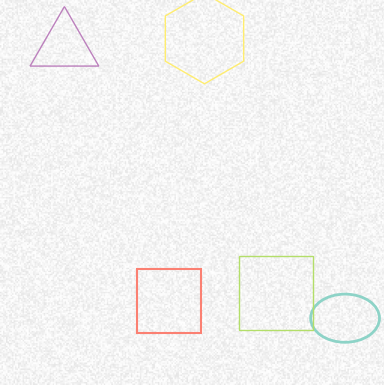[{"shape": "oval", "thickness": 2, "radius": 0.45, "center": [0.896, 0.174]}, {"shape": "square", "thickness": 1.5, "radius": 0.41, "center": [0.44, 0.219]}, {"shape": "square", "thickness": 1, "radius": 0.48, "center": [0.716, 0.24]}, {"shape": "triangle", "thickness": 1, "radius": 0.52, "center": [0.167, 0.88]}, {"shape": "hexagon", "thickness": 1, "radius": 0.59, "center": [0.531, 0.9]}]